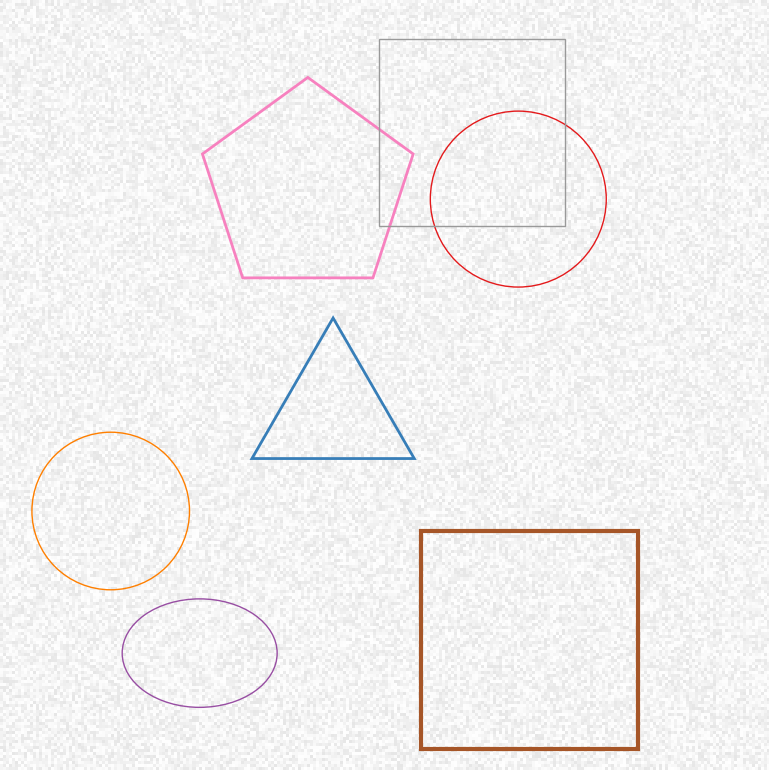[{"shape": "circle", "thickness": 0.5, "radius": 0.57, "center": [0.673, 0.741]}, {"shape": "triangle", "thickness": 1, "radius": 0.61, "center": [0.433, 0.465]}, {"shape": "oval", "thickness": 0.5, "radius": 0.5, "center": [0.259, 0.152]}, {"shape": "circle", "thickness": 0.5, "radius": 0.51, "center": [0.144, 0.336]}, {"shape": "square", "thickness": 1.5, "radius": 0.71, "center": [0.688, 0.169]}, {"shape": "pentagon", "thickness": 1, "radius": 0.72, "center": [0.4, 0.756]}, {"shape": "square", "thickness": 0.5, "radius": 0.6, "center": [0.613, 0.828]}]